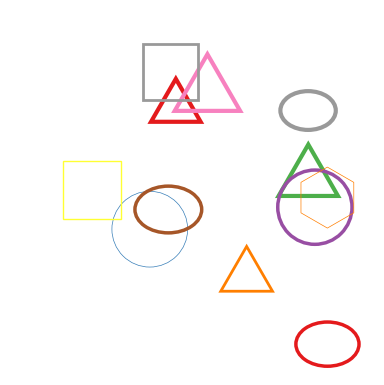[{"shape": "oval", "thickness": 2.5, "radius": 0.41, "center": [0.851, 0.106]}, {"shape": "triangle", "thickness": 3, "radius": 0.37, "center": [0.457, 0.721]}, {"shape": "circle", "thickness": 0.5, "radius": 0.49, "center": [0.389, 0.405]}, {"shape": "triangle", "thickness": 3, "radius": 0.45, "center": [0.801, 0.536]}, {"shape": "circle", "thickness": 2.5, "radius": 0.48, "center": [0.818, 0.462]}, {"shape": "hexagon", "thickness": 0.5, "radius": 0.4, "center": [0.85, 0.487]}, {"shape": "triangle", "thickness": 2, "radius": 0.39, "center": [0.641, 0.282]}, {"shape": "square", "thickness": 1, "radius": 0.38, "center": [0.24, 0.506]}, {"shape": "oval", "thickness": 2.5, "radius": 0.43, "center": [0.437, 0.456]}, {"shape": "triangle", "thickness": 3, "radius": 0.49, "center": [0.539, 0.761]}, {"shape": "oval", "thickness": 3, "radius": 0.36, "center": [0.8, 0.713]}, {"shape": "square", "thickness": 2, "radius": 0.36, "center": [0.443, 0.813]}]